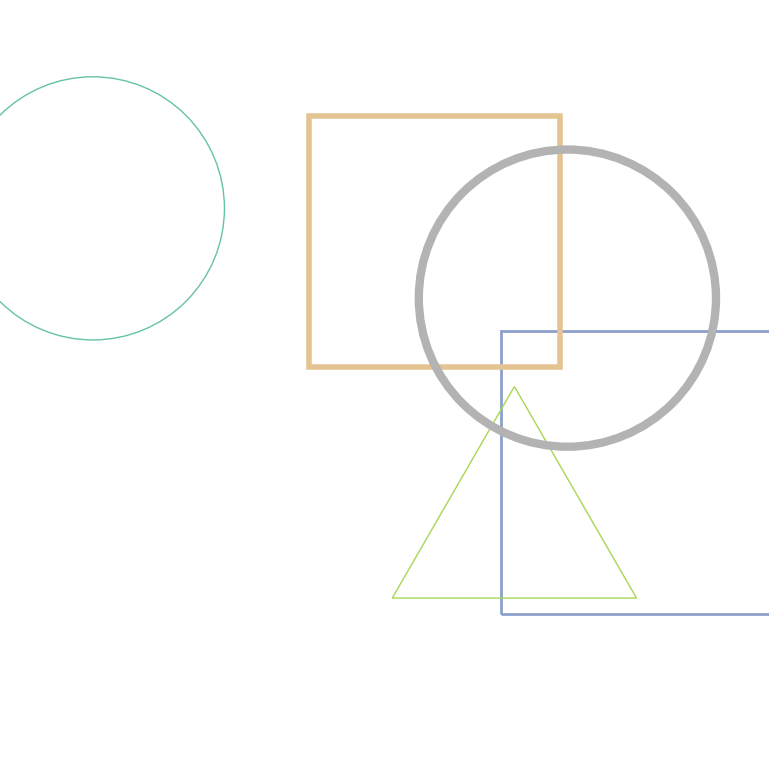[{"shape": "circle", "thickness": 0.5, "radius": 0.85, "center": [0.121, 0.729]}, {"shape": "square", "thickness": 1, "radius": 0.92, "center": [0.835, 0.386]}, {"shape": "triangle", "thickness": 0.5, "radius": 0.92, "center": [0.668, 0.315]}, {"shape": "square", "thickness": 2, "radius": 0.82, "center": [0.564, 0.686]}, {"shape": "circle", "thickness": 3, "radius": 0.96, "center": [0.737, 0.613]}]